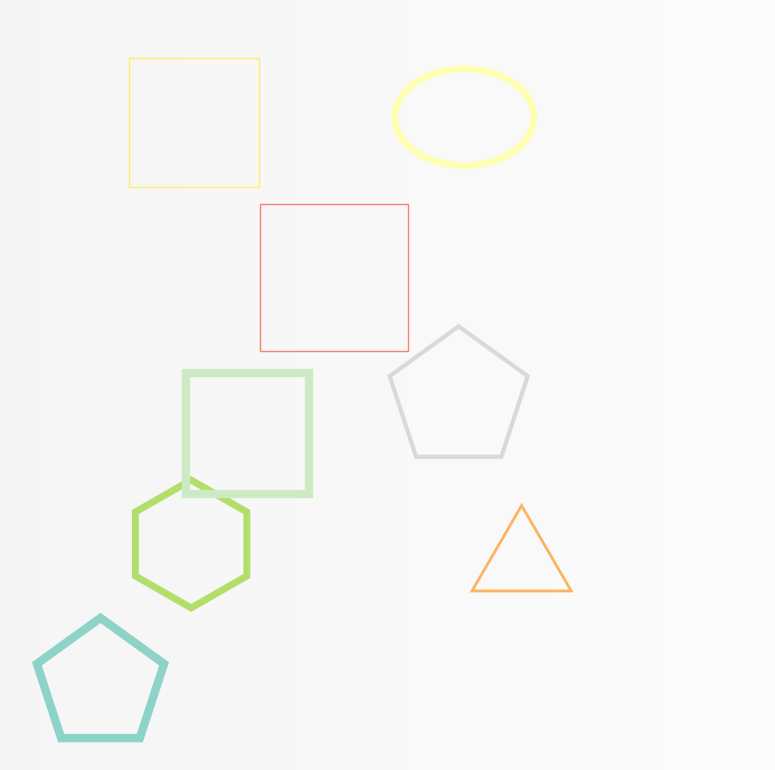[{"shape": "pentagon", "thickness": 3, "radius": 0.43, "center": [0.13, 0.111]}, {"shape": "oval", "thickness": 2.5, "radius": 0.45, "center": [0.599, 0.848]}, {"shape": "square", "thickness": 0.5, "radius": 0.48, "center": [0.431, 0.64]}, {"shape": "triangle", "thickness": 1, "radius": 0.37, "center": [0.673, 0.269]}, {"shape": "hexagon", "thickness": 2.5, "radius": 0.42, "center": [0.247, 0.294]}, {"shape": "pentagon", "thickness": 1.5, "radius": 0.47, "center": [0.592, 0.483]}, {"shape": "square", "thickness": 3, "radius": 0.4, "center": [0.32, 0.437]}, {"shape": "square", "thickness": 0.5, "radius": 0.42, "center": [0.25, 0.841]}]